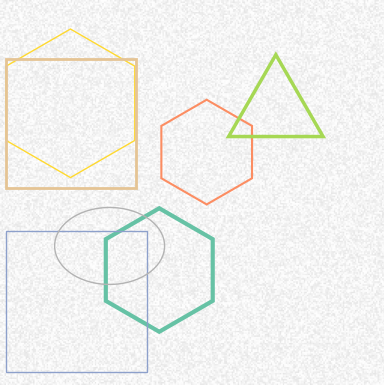[{"shape": "hexagon", "thickness": 3, "radius": 0.8, "center": [0.414, 0.299]}, {"shape": "hexagon", "thickness": 1.5, "radius": 0.68, "center": [0.537, 0.605]}, {"shape": "square", "thickness": 1, "radius": 0.91, "center": [0.199, 0.217]}, {"shape": "triangle", "thickness": 2.5, "radius": 0.71, "center": [0.716, 0.716]}, {"shape": "hexagon", "thickness": 1, "radius": 0.96, "center": [0.183, 0.732]}, {"shape": "square", "thickness": 2, "radius": 0.84, "center": [0.184, 0.679]}, {"shape": "oval", "thickness": 1, "radius": 0.71, "center": [0.285, 0.361]}]